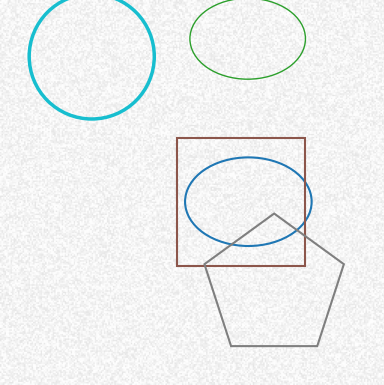[{"shape": "oval", "thickness": 1.5, "radius": 0.82, "center": [0.645, 0.476]}, {"shape": "oval", "thickness": 1, "radius": 0.75, "center": [0.643, 0.899]}, {"shape": "square", "thickness": 1.5, "radius": 0.83, "center": [0.626, 0.476]}, {"shape": "pentagon", "thickness": 1.5, "radius": 0.95, "center": [0.712, 0.255]}, {"shape": "circle", "thickness": 2.5, "radius": 0.81, "center": [0.238, 0.853]}]